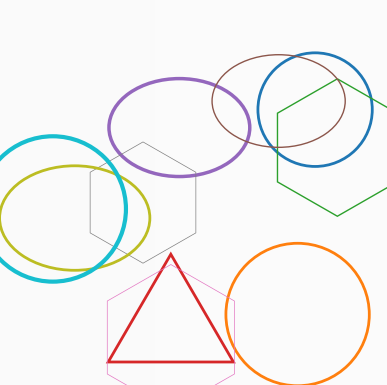[{"shape": "circle", "thickness": 2, "radius": 0.74, "center": [0.813, 0.715]}, {"shape": "circle", "thickness": 2, "radius": 0.93, "center": [0.768, 0.183]}, {"shape": "hexagon", "thickness": 1, "radius": 0.89, "center": [0.871, 0.617]}, {"shape": "triangle", "thickness": 2, "radius": 0.93, "center": [0.441, 0.153]}, {"shape": "oval", "thickness": 2.5, "radius": 0.91, "center": [0.463, 0.669]}, {"shape": "oval", "thickness": 1, "radius": 0.86, "center": [0.719, 0.738]}, {"shape": "hexagon", "thickness": 0.5, "radius": 0.95, "center": [0.441, 0.123]}, {"shape": "hexagon", "thickness": 0.5, "radius": 0.79, "center": [0.369, 0.474]}, {"shape": "oval", "thickness": 2, "radius": 0.97, "center": [0.193, 0.434]}, {"shape": "circle", "thickness": 3, "radius": 0.94, "center": [0.136, 0.457]}]